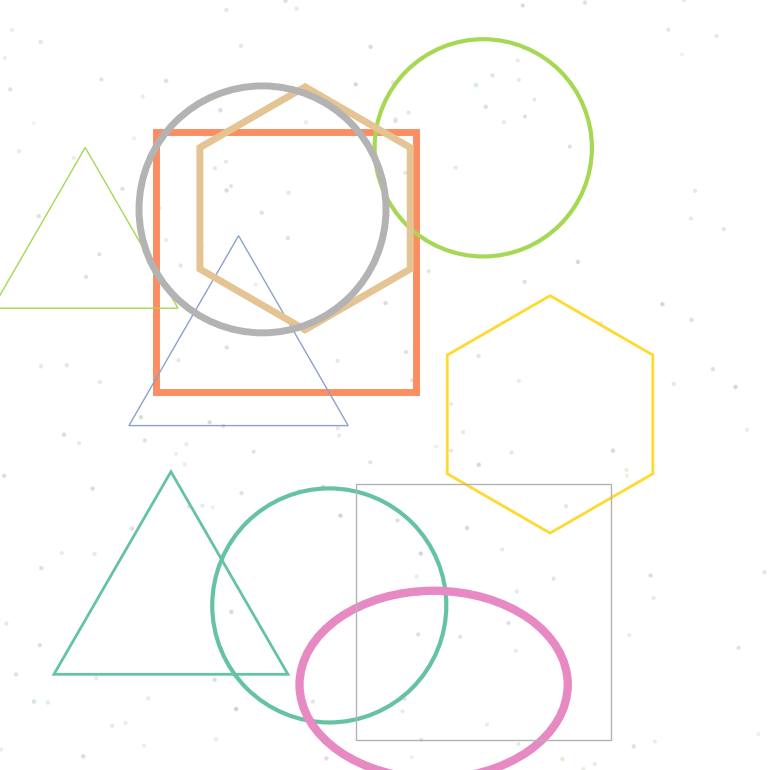[{"shape": "triangle", "thickness": 1, "radius": 0.88, "center": [0.222, 0.212]}, {"shape": "circle", "thickness": 1.5, "radius": 0.76, "center": [0.428, 0.214]}, {"shape": "square", "thickness": 2.5, "radius": 0.84, "center": [0.372, 0.66]}, {"shape": "triangle", "thickness": 0.5, "radius": 0.82, "center": [0.31, 0.529]}, {"shape": "oval", "thickness": 3, "radius": 0.87, "center": [0.563, 0.111]}, {"shape": "circle", "thickness": 1.5, "radius": 0.71, "center": [0.628, 0.808]}, {"shape": "triangle", "thickness": 0.5, "radius": 0.7, "center": [0.111, 0.669]}, {"shape": "hexagon", "thickness": 1, "radius": 0.77, "center": [0.714, 0.462]}, {"shape": "hexagon", "thickness": 2.5, "radius": 0.79, "center": [0.396, 0.729]}, {"shape": "circle", "thickness": 2.5, "radius": 0.8, "center": [0.341, 0.728]}, {"shape": "square", "thickness": 0.5, "radius": 0.83, "center": [0.628, 0.205]}]